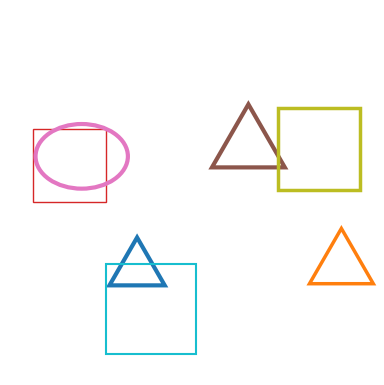[{"shape": "triangle", "thickness": 3, "radius": 0.41, "center": [0.356, 0.3]}, {"shape": "triangle", "thickness": 2.5, "radius": 0.48, "center": [0.887, 0.311]}, {"shape": "square", "thickness": 1, "radius": 0.48, "center": [0.181, 0.57]}, {"shape": "triangle", "thickness": 3, "radius": 0.55, "center": [0.645, 0.62]}, {"shape": "oval", "thickness": 3, "radius": 0.6, "center": [0.212, 0.594]}, {"shape": "square", "thickness": 2.5, "radius": 0.53, "center": [0.828, 0.614]}, {"shape": "square", "thickness": 1.5, "radius": 0.58, "center": [0.393, 0.197]}]